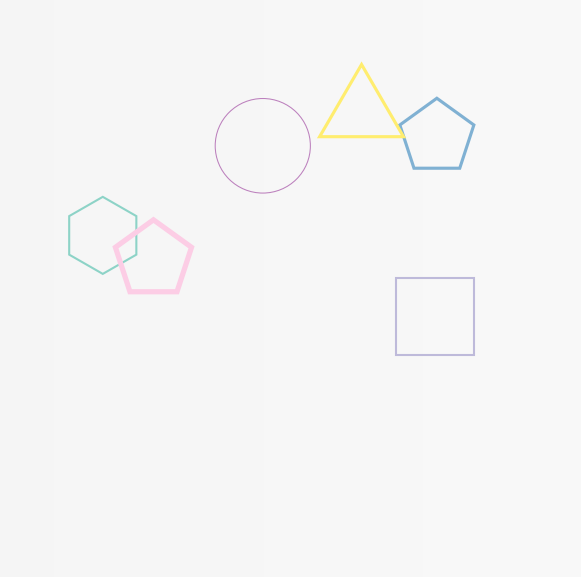[{"shape": "hexagon", "thickness": 1, "radius": 0.33, "center": [0.177, 0.592]}, {"shape": "square", "thickness": 1, "radius": 0.34, "center": [0.748, 0.451]}, {"shape": "pentagon", "thickness": 1.5, "radius": 0.33, "center": [0.752, 0.762]}, {"shape": "pentagon", "thickness": 2.5, "radius": 0.34, "center": [0.264, 0.55]}, {"shape": "circle", "thickness": 0.5, "radius": 0.41, "center": [0.452, 0.747]}, {"shape": "triangle", "thickness": 1.5, "radius": 0.42, "center": [0.622, 0.804]}]